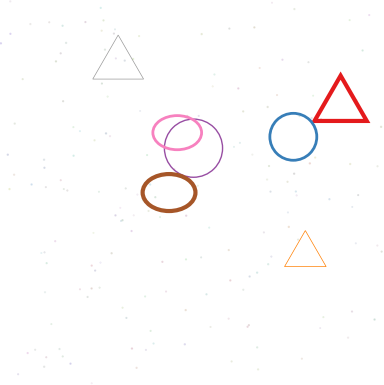[{"shape": "triangle", "thickness": 3, "radius": 0.39, "center": [0.885, 0.725]}, {"shape": "circle", "thickness": 2, "radius": 0.3, "center": [0.762, 0.645]}, {"shape": "circle", "thickness": 1, "radius": 0.38, "center": [0.503, 0.615]}, {"shape": "triangle", "thickness": 0.5, "radius": 0.31, "center": [0.793, 0.339]}, {"shape": "oval", "thickness": 3, "radius": 0.34, "center": [0.439, 0.5]}, {"shape": "oval", "thickness": 2, "radius": 0.32, "center": [0.46, 0.655]}, {"shape": "triangle", "thickness": 0.5, "radius": 0.38, "center": [0.307, 0.833]}]